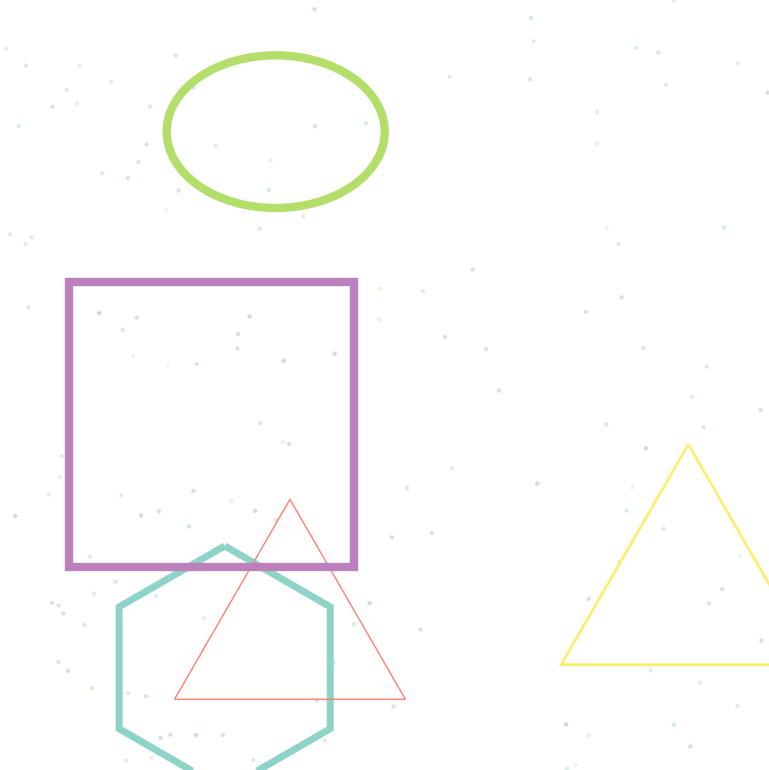[{"shape": "hexagon", "thickness": 2.5, "radius": 0.79, "center": [0.292, 0.133]}, {"shape": "triangle", "thickness": 0.5, "radius": 0.87, "center": [0.377, 0.178]}, {"shape": "oval", "thickness": 3, "radius": 0.71, "center": [0.358, 0.829]}, {"shape": "square", "thickness": 3, "radius": 0.93, "center": [0.274, 0.449]}, {"shape": "triangle", "thickness": 1, "radius": 0.95, "center": [0.894, 0.232]}]